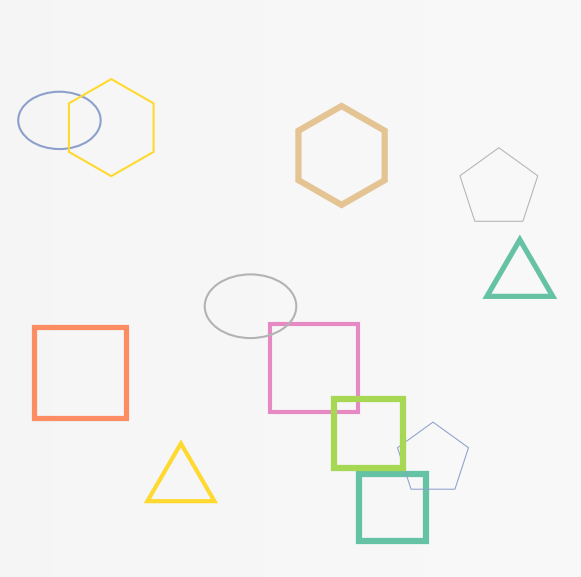[{"shape": "square", "thickness": 3, "radius": 0.29, "center": [0.676, 0.12]}, {"shape": "triangle", "thickness": 2.5, "radius": 0.33, "center": [0.894, 0.519]}, {"shape": "square", "thickness": 2.5, "radius": 0.39, "center": [0.138, 0.354]}, {"shape": "pentagon", "thickness": 0.5, "radius": 0.32, "center": [0.745, 0.204]}, {"shape": "oval", "thickness": 1, "radius": 0.35, "center": [0.102, 0.791]}, {"shape": "square", "thickness": 2, "radius": 0.38, "center": [0.541, 0.362]}, {"shape": "square", "thickness": 3, "radius": 0.3, "center": [0.633, 0.248]}, {"shape": "triangle", "thickness": 2, "radius": 0.33, "center": [0.311, 0.165]}, {"shape": "hexagon", "thickness": 1, "radius": 0.42, "center": [0.191, 0.778]}, {"shape": "hexagon", "thickness": 3, "radius": 0.43, "center": [0.588, 0.73]}, {"shape": "pentagon", "thickness": 0.5, "radius": 0.35, "center": [0.858, 0.673]}, {"shape": "oval", "thickness": 1, "radius": 0.39, "center": [0.431, 0.469]}]